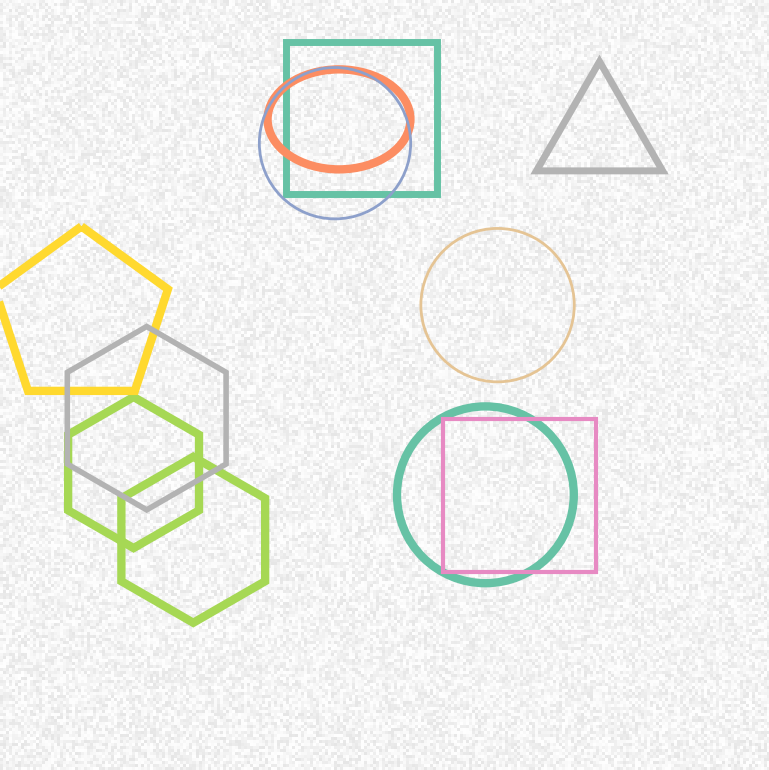[{"shape": "square", "thickness": 2.5, "radius": 0.49, "center": [0.469, 0.847]}, {"shape": "circle", "thickness": 3, "radius": 0.57, "center": [0.63, 0.357]}, {"shape": "oval", "thickness": 3, "radius": 0.46, "center": [0.44, 0.845]}, {"shape": "circle", "thickness": 1, "radius": 0.49, "center": [0.435, 0.814]}, {"shape": "square", "thickness": 1.5, "radius": 0.5, "center": [0.675, 0.357]}, {"shape": "hexagon", "thickness": 3, "radius": 0.54, "center": [0.251, 0.299]}, {"shape": "hexagon", "thickness": 3, "radius": 0.49, "center": [0.173, 0.386]}, {"shape": "pentagon", "thickness": 3, "radius": 0.59, "center": [0.106, 0.588]}, {"shape": "circle", "thickness": 1, "radius": 0.5, "center": [0.646, 0.604]}, {"shape": "hexagon", "thickness": 2, "radius": 0.6, "center": [0.191, 0.457]}, {"shape": "triangle", "thickness": 2.5, "radius": 0.47, "center": [0.779, 0.825]}]